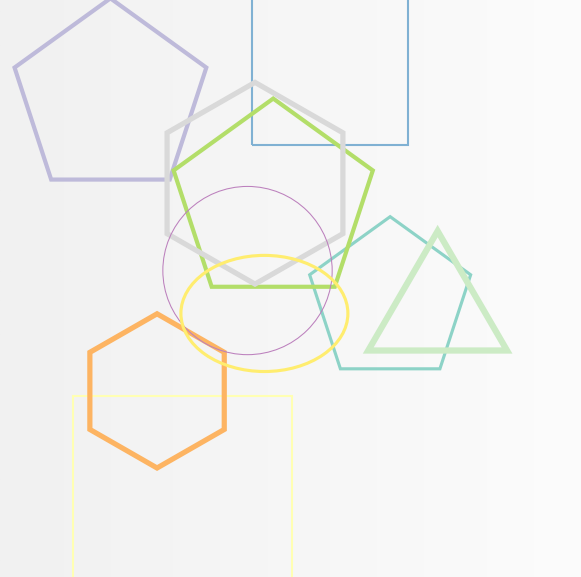[{"shape": "pentagon", "thickness": 1.5, "radius": 0.73, "center": [0.671, 0.478]}, {"shape": "square", "thickness": 1, "radius": 0.94, "center": [0.313, 0.126]}, {"shape": "pentagon", "thickness": 2, "radius": 0.87, "center": [0.19, 0.829]}, {"shape": "square", "thickness": 1, "radius": 0.67, "center": [0.568, 0.884]}, {"shape": "hexagon", "thickness": 2.5, "radius": 0.67, "center": [0.27, 0.322]}, {"shape": "pentagon", "thickness": 2, "radius": 0.9, "center": [0.47, 0.648]}, {"shape": "hexagon", "thickness": 2.5, "radius": 0.87, "center": [0.439, 0.682]}, {"shape": "circle", "thickness": 0.5, "radius": 0.73, "center": [0.426, 0.531]}, {"shape": "triangle", "thickness": 3, "radius": 0.69, "center": [0.753, 0.461]}, {"shape": "oval", "thickness": 1.5, "radius": 0.72, "center": [0.455, 0.456]}]